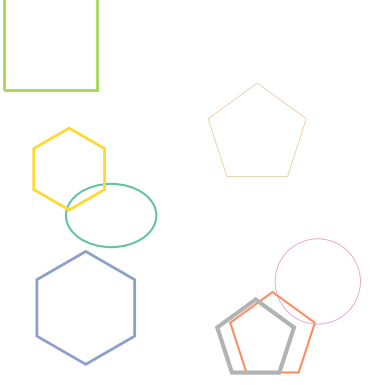[{"shape": "oval", "thickness": 1.5, "radius": 0.59, "center": [0.289, 0.44]}, {"shape": "pentagon", "thickness": 1.5, "radius": 0.58, "center": [0.708, 0.126]}, {"shape": "hexagon", "thickness": 2, "radius": 0.73, "center": [0.223, 0.2]}, {"shape": "circle", "thickness": 0.5, "radius": 0.55, "center": [0.825, 0.269]}, {"shape": "square", "thickness": 2, "radius": 0.61, "center": [0.131, 0.886]}, {"shape": "hexagon", "thickness": 2, "radius": 0.53, "center": [0.18, 0.561]}, {"shape": "pentagon", "thickness": 0.5, "radius": 0.67, "center": [0.668, 0.65]}, {"shape": "pentagon", "thickness": 3, "radius": 0.52, "center": [0.664, 0.117]}]